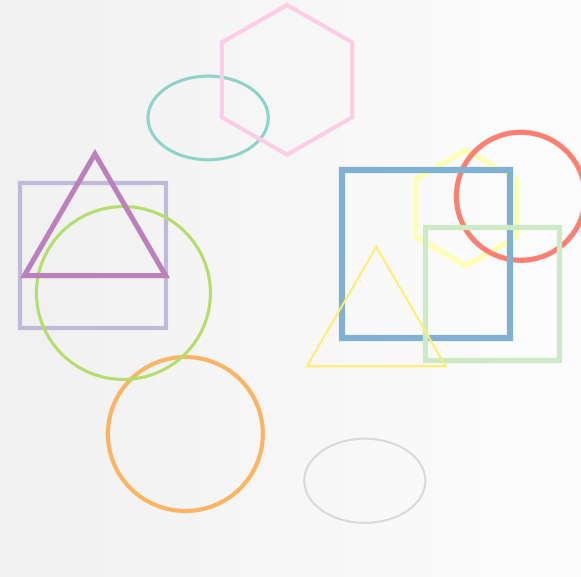[{"shape": "oval", "thickness": 1.5, "radius": 0.52, "center": [0.358, 0.795]}, {"shape": "hexagon", "thickness": 2.5, "radius": 0.5, "center": [0.802, 0.639]}, {"shape": "square", "thickness": 2, "radius": 0.62, "center": [0.16, 0.557]}, {"shape": "circle", "thickness": 2.5, "radius": 0.55, "center": [0.896, 0.659]}, {"shape": "square", "thickness": 3, "radius": 0.72, "center": [0.733, 0.559]}, {"shape": "circle", "thickness": 2, "radius": 0.67, "center": [0.319, 0.248]}, {"shape": "circle", "thickness": 1.5, "radius": 0.75, "center": [0.212, 0.492]}, {"shape": "hexagon", "thickness": 2, "radius": 0.65, "center": [0.494, 0.861]}, {"shape": "oval", "thickness": 1, "radius": 0.52, "center": [0.628, 0.167]}, {"shape": "triangle", "thickness": 2.5, "radius": 0.7, "center": [0.163, 0.592]}, {"shape": "square", "thickness": 2.5, "radius": 0.58, "center": [0.847, 0.491]}, {"shape": "triangle", "thickness": 1, "radius": 0.69, "center": [0.647, 0.434]}]